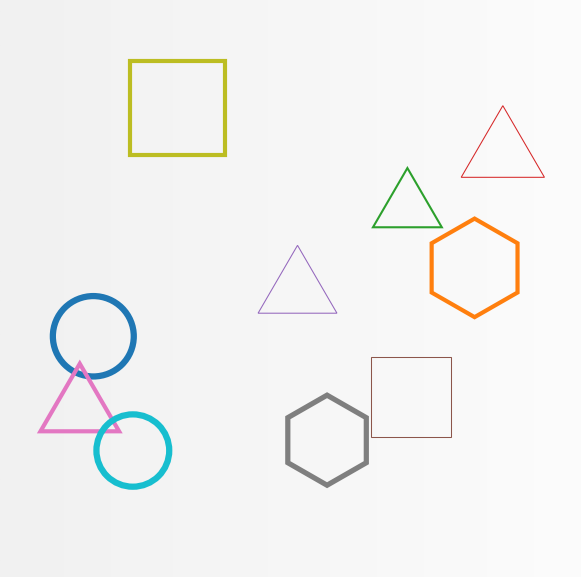[{"shape": "circle", "thickness": 3, "radius": 0.35, "center": [0.161, 0.417]}, {"shape": "hexagon", "thickness": 2, "radius": 0.43, "center": [0.816, 0.535]}, {"shape": "triangle", "thickness": 1, "radius": 0.34, "center": [0.701, 0.64]}, {"shape": "triangle", "thickness": 0.5, "radius": 0.41, "center": [0.865, 0.733]}, {"shape": "triangle", "thickness": 0.5, "radius": 0.39, "center": [0.512, 0.496]}, {"shape": "square", "thickness": 0.5, "radius": 0.34, "center": [0.707, 0.312]}, {"shape": "triangle", "thickness": 2, "radius": 0.39, "center": [0.137, 0.291]}, {"shape": "hexagon", "thickness": 2.5, "radius": 0.39, "center": [0.563, 0.237]}, {"shape": "square", "thickness": 2, "radius": 0.41, "center": [0.305, 0.812]}, {"shape": "circle", "thickness": 3, "radius": 0.31, "center": [0.229, 0.219]}]